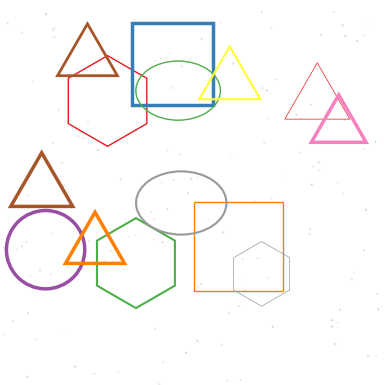[{"shape": "hexagon", "thickness": 1, "radius": 0.59, "center": [0.279, 0.738]}, {"shape": "triangle", "thickness": 0.5, "radius": 0.49, "center": [0.824, 0.739]}, {"shape": "square", "thickness": 2.5, "radius": 0.53, "center": [0.449, 0.834]}, {"shape": "oval", "thickness": 1, "radius": 0.55, "center": [0.463, 0.765]}, {"shape": "hexagon", "thickness": 1.5, "radius": 0.58, "center": [0.353, 0.317]}, {"shape": "circle", "thickness": 2.5, "radius": 0.51, "center": [0.118, 0.351]}, {"shape": "triangle", "thickness": 2.5, "radius": 0.44, "center": [0.247, 0.36]}, {"shape": "square", "thickness": 1, "radius": 0.58, "center": [0.619, 0.359]}, {"shape": "triangle", "thickness": 1.5, "radius": 0.46, "center": [0.597, 0.788]}, {"shape": "triangle", "thickness": 2, "radius": 0.45, "center": [0.227, 0.848]}, {"shape": "triangle", "thickness": 2.5, "radius": 0.46, "center": [0.108, 0.51]}, {"shape": "triangle", "thickness": 2.5, "radius": 0.41, "center": [0.88, 0.671]}, {"shape": "oval", "thickness": 1.5, "radius": 0.59, "center": [0.471, 0.473]}, {"shape": "hexagon", "thickness": 0.5, "radius": 0.42, "center": [0.68, 0.289]}]